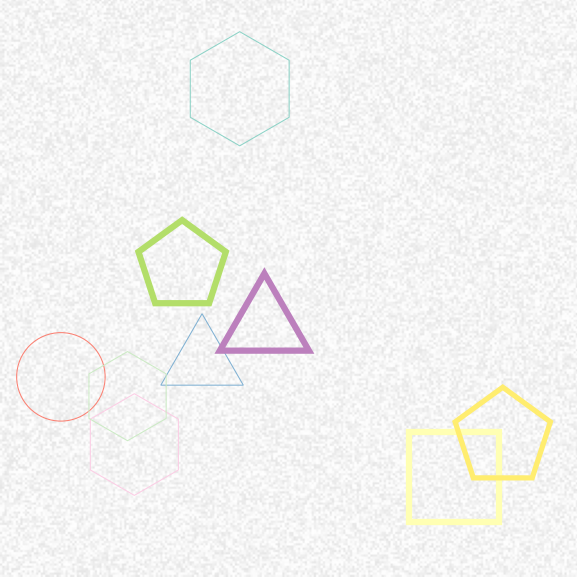[{"shape": "hexagon", "thickness": 0.5, "radius": 0.49, "center": [0.415, 0.845]}, {"shape": "square", "thickness": 3, "radius": 0.39, "center": [0.786, 0.173]}, {"shape": "circle", "thickness": 0.5, "radius": 0.38, "center": [0.105, 0.347]}, {"shape": "triangle", "thickness": 0.5, "radius": 0.41, "center": [0.35, 0.373]}, {"shape": "pentagon", "thickness": 3, "radius": 0.4, "center": [0.315, 0.538]}, {"shape": "hexagon", "thickness": 0.5, "radius": 0.44, "center": [0.233, 0.229]}, {"shape": "triangle", "thickness": 3, "radius": 0.45, "center": [0.458, 0.436]}, {"shape": "hexagon", "thickness": 0.5, "radius": 0.39, "center": [0.221, 0.313]}, {"shape": "pentagon", "thickness": 2.5, "radius": 0.43, "center": [0.871, 0.242]}]